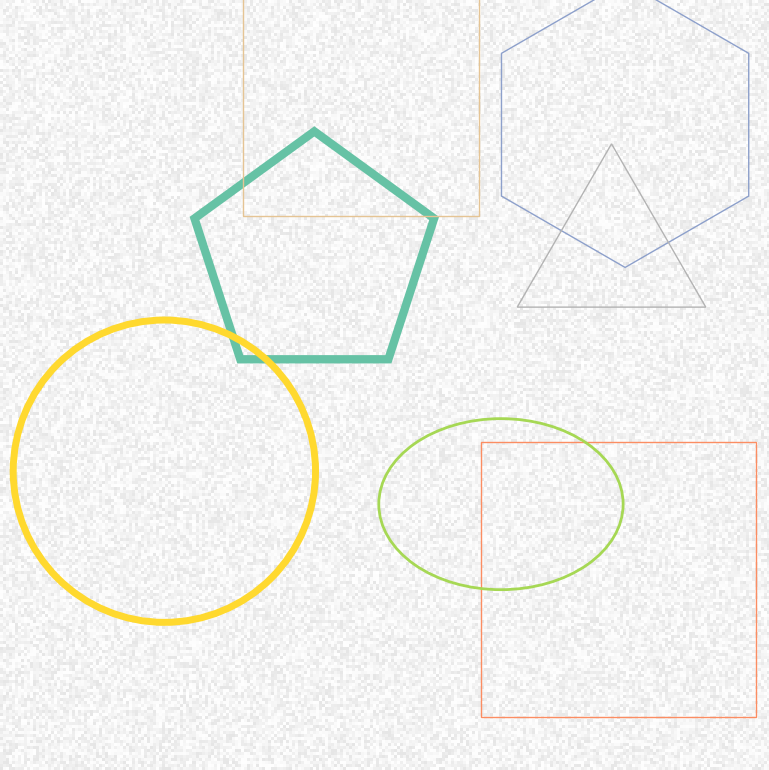[{"shape": "pentagon", "thickness": 3, "radius": 0.82, "center": [0.408, 0.666]}, {"shape": "square", "thickness": 0.5, "radius": 0.89, "center": [0.803, 0.247]}, {"shape": "hexagon", "thickness": 0.5, "radius": 0.93, "center": [0.812, 0.838]}, {"shape": "oval", "thickness": 1, "radius": 0.79, "center": [0.651, 0.345]}, {"shape": "circle", "thickness": 2.5, "radius": 0.98, "center": [0.213, 0.388]}, {"shape": "square", "thickness": 0.5, "radius": 0.77, "center": [0.469, 0.873]}, {"shape": "triangle", "thickness": 0.5, "radius": 0.71, "center": [0.794, 0.672]}]